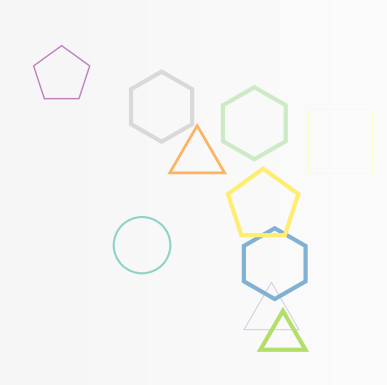[{"shape": "circle", "thickness": 1.5, "radius": 0.37, "center": [0.367, 0.363]}, {"shape": "square", "thickness": 0.5, "radius": 0.42, "center": [0.877, 0.635]}, {"shape": "triangle", "thickness": 0.5, "radius": 0.41, "center": [0.701, 0.185]}, {"shape": "hexagon", "thickness": 3, "radius": 0.46, "center": [0.709, 0.315]}, {"shape": "triangle", "thickness": 2, "radius": 0.41, "center": [0.509, 0.592]}, {"shape": "triangle", "thickness": 3, "radius": 0.34, "center": [0.73, 0.125]}, {"shape": "hexagon", "thickness": 3, "radius": 0.45, "center": [0.417, 0.723]}, {"shape": "pentagon", "thickness": 1, "radius": 0.38, "center": [0.159, 0.805]}, {"shape": "hexagon", "thickness": 3, "radius": 0.47, "center": [0.656, 0.68]}, {"shape": "pentagon", "thickness": 3, "radius": 0.48, "center": [0.679, 0.466]}]